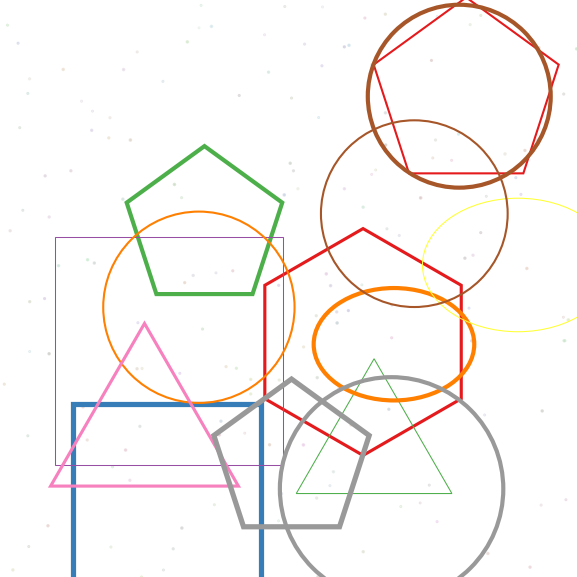[{"shape": "pentagon", "thickness": 1, "radius": 0.84, "center": [0.807, 0.835]}, {"shape": "hexagon", "thickness": 1.5, "radius": 0.98, "center": [0.629, 0.407]}, {"shape": "square", "thickness": 2.5, "radius": 0.81, "center": [0.29, 0.137]}, {"shape": "pentagon", "thickness": 2, "radius": 0.71, "center": [0.354, 0.604]}, {"shape": "triangle", "thickness": 0.5, "radius": 0.78, "center": [0.648, 0.222]}, {"shape": "square", "thickness": 0.5, "radius": 0.99, "center": [0.293, 0.391]}, {"shape": "oval", "thickness": 2, "radius": 0.7, "center": [0.682, 0.403]}, {"shape": "circle", "thickness": 1, "radius": 0.83, "center": [0.344, 0.467]}, {"shape": "oval", "thickness": 0.5, "radius": 0.83, "center": [0.897, 0.54]}, {"shape": "circle", "thickness": 2, "radius": 0.79, "center": [0.795, 0.833]}, {"shape": "circle", "thickness": 1, "radius": 0.81, "center": [0.717, 0.629]}, {"shape": "triangle", "thickness": 1.5, "radius": 0.94, "center": [0.25, 0.251]}, {"shape": "circle", "thickness": 2, "radius": 0.97, "center": [0.678, 0.153]}, {"shape": "pentagon", "thickness": 2.5, "radius": 0.71, "center": [0.505, 0.201]}]